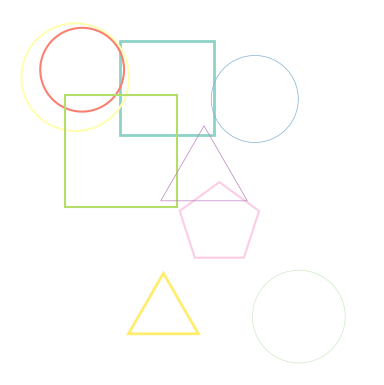[{"shape": "square", "thickness": 2, "radius": 0.61, "center": [0.433, 0.772]}, {"shape": "circle", "thickness": 1.5, "radius": 0.7, "center": [0.195, 0.8]}, {"shape": "circle", "thickness": 1.5, "radius": 0.54, "center": [0.213, 0.819]}, {"shape": "circle", "thickness": 0.5, "radius": 0.57, "center": [0.662, 0.743]}, {"shape": "square", "thickness": 1.5, "radius": 0.73, "center": [0.315, 0.607]}, {"shape": "pentagon", "thickness": 1.5, "radius": 0.54, "center": [0.57, 0.418]}, {"shape": "triangle", "thickness": 0.5, "radius": 0.65, "center": [0.53, 0.543]}, {"shape": "circle", "thickness": 0.5, "radius": 0.6, "center": [0.776, 0.178]}, {"shape": "triangle", "thickness": 2, "radius": 0.52, "center": [0.424, 0.185]}]